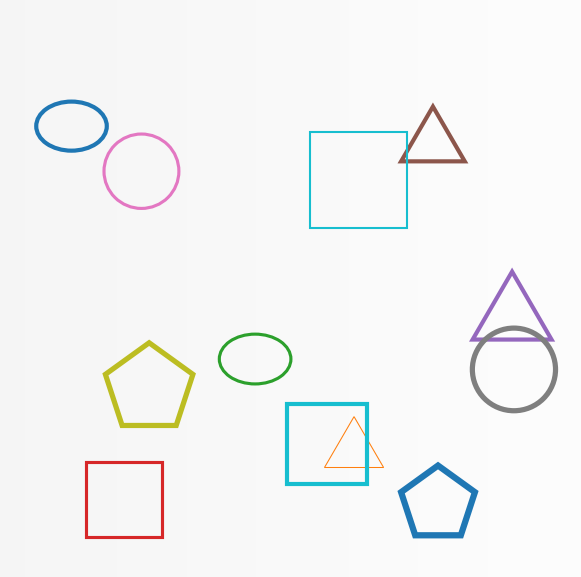[{"shape": "pentagon", "thickness": 3, "radius": 0.33, "center": [0.754, 0.126]}, {"shape": "oval", "thickness": 2, "radius": 0.3, "center": [0.123, 0.781]}, {"shape": "triangle", "thickness": 0.5, "radius": 0.29, "center": [0.609, 0.219]}, {"shape": "oval", "thickness": 1.5, "radius": 0.31, "center": [0.439, 0.377]}, {"shape": "square", "thickness": 1.5, "radius": 0.33, "center": [0.213, 0.134]}, {"shape": "triangle", "thickness": 2, "radius": 0.39, "center": [0.881, 0.45]}, {"shape": "triangle", "thickness": 2, "radius": 0.32, "center": [0.745, 0.751]}, {"shape": "circle", "thickness": 1.5, "radius": 0.32, "center": [0.243, 0.703]}, {"shape": "circle", "thickness": 2.5, "radius": 0.36, "center": [0.884, 0.359]}, {"shape": "pentagon", "thickness": 2.5, "radius": 0.4, "center": [0.257, 0.326]}, {"shape": "square", "thickness": 2, "radius": 0.34, "center": [0.562, 0.231]}, {"shape": "square", "thickness": 1, "radius": 0.42, "center": [0.617, 0.687]}]